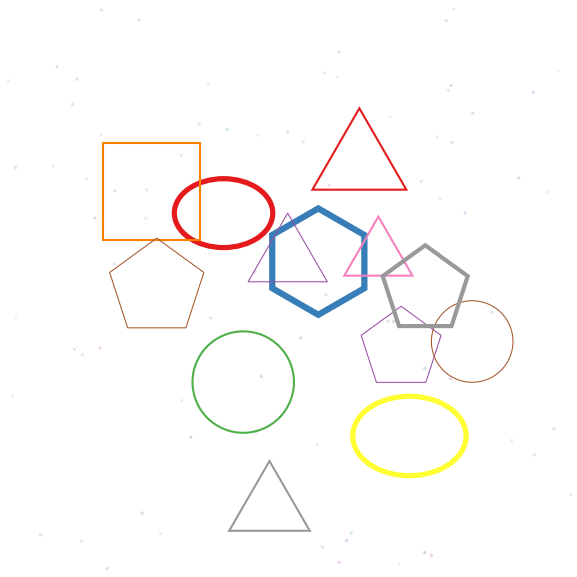[{"shape": "oval", "thickness": 2.5, "radius": 0.43, "center": [0.387, 0.63]}, {"shape": "triangle", "thickness": 1, "radius": 0.47, "center": [0.622, 0.718]}, {"shape": "hexagon", "thickness": 3, "radius": 0.46, "center": [0.551, 0.546]}, {"shape": "circle", "thickness": 1, "radius": 0.44, "center": [0.421, 0.338]}, {"shape": "pentagon", "thickness": 0.5, "radius": 0.36, "center": [0.695, 0.396]}, {"shape": "triangle", "thickness": 0.5, "radius": 0.4, "center": [0.498, 0.551]}, {"shape": "square", "thickness": 1, "radius": 0.42, "center": [0.262, 0.667]}, {"shape": "oval", "thickness": 2.5, "radius": 0.49, "center": [0.709, 0.244]}, {"shape": "circle", "thickness": 0.5, "radius": 0.35, "center": [0.818, 0.408]}, {"shape": "pentagon", "thickness": 0.5, "radius": 0.43, "center": [0.271, 0.501]}, {"shape": "triangle", "thickness": 1, "radius": 0.34, "center": [0.655, 0.556]}, {"shape": "triangle", "thickness": 1, "radius": 0.4, "center": [0.467, 0.12]}, {"shape": "pentagon", "thickness": 2, "radius": 0.39, "center": [0.736, 0.497]}]